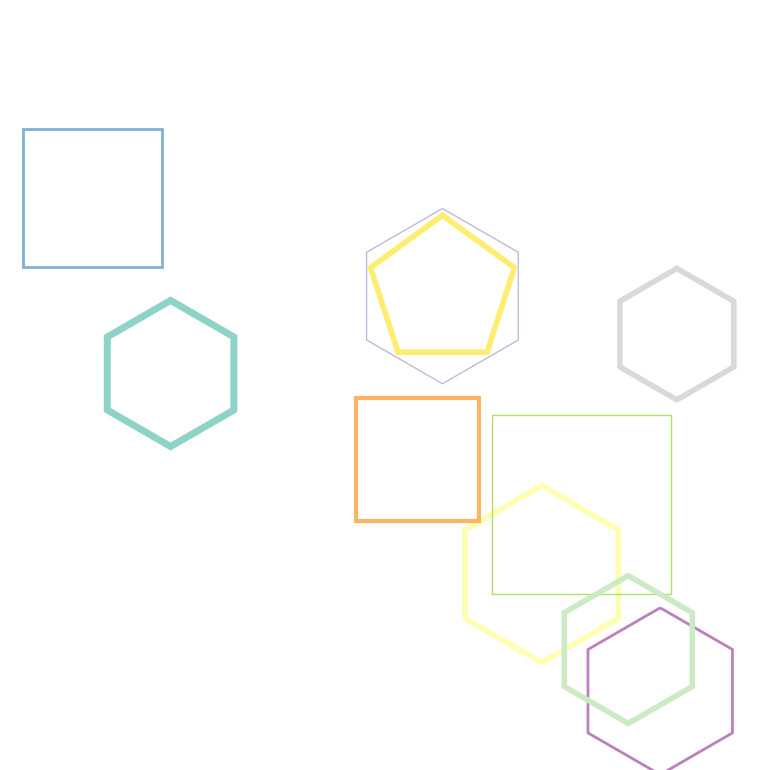[{"shape": "hexagon", "thickness": 2.5, "radius": 0.47, "center": [0.222, 0.515]}, {"shape": "hexagon", "thickness": 2, "radius": 0.57, "center": [0.704, 0.254]}, {"shape": "hexagon", "thickness": 0.5, "radius": 0.57, "center": [0.575, 0.615]}, {"shape": "square", "thickness": 1, "radius": 0.45, "center": [0.12, 0.742]}, {"shape": "square", "thickness": 1.5, "radius": 0.4, "center": [0.542, 0.403]}, {"shape": "square", "thickness": 0.5, "radius": 0.58, "center": [0.755, 0.345]}, {"shape": "hexagon", "thickness": 2, "radius": 0.43, "center": [0.879, 0.566]}, {"shape": "hexagon", "thickness": 1, "radius": 0.54, "center": [0.857, 0.102]}, {"shape": "hexagon", "thickness": 2, "radius": 0.48, "center": [0.816, 0.156]}, {"shape": "pentagon", "thickness": 2, "radius": 0.49, "center": [0.575, 0.622]}]